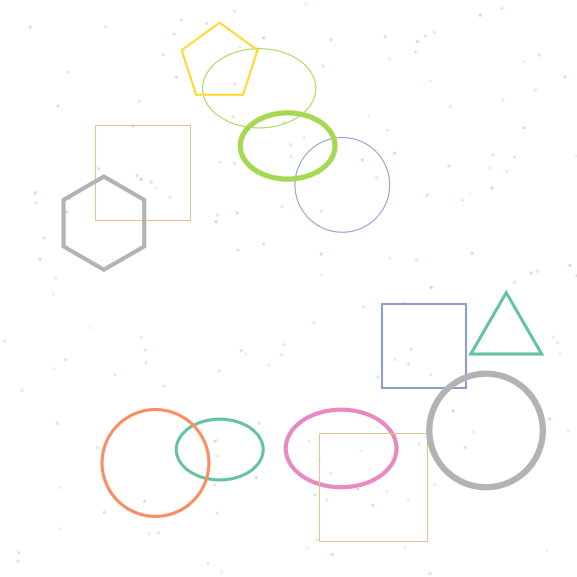[{"shape": "triangle", "thickness": 1.5, "radius": 0.35, "center": [0.877, 0.422]}, {"shape": "oval", "thickness": 1.5, "radius": 0.38, "center": [0.38, 0.221]}, {"shape": "circle", "thickness": 1.5, "radius": 0.46, "center": [0.269, 0.197]}, {"shape": "square", "thickness": 1, "radius": 0.36, "center": [0.734, 0.399]}, {"shape": "circle", "thickness": 0.5, "radius": 0.41, "center": [0.593, 0.679]}, {"shape": "oval", "thickness": 2, "radius": 0.48, "center": [0.591, 0.223]}, {"shape": "oval", "thickness": 0.5, "radius": 0.49, "center": [0.449, 0.846]}, {"shape": "oval", "thickness": 2.5, "radius": 0.41, "center": [0.498, 0.746]}, {"shape": "pentagon", "thickness": 1, "radius": 0.35, "center": [0.38, 0.891]}, {"shape": "square", "thickness": 0.5, "radius": 0.41, "center": [0.247, 0.701]}, {"shape": "square", "thickness": 0.5, "radius": 0.47, "center": [0.646, 0.156]}, {"shape": "hexagon", "thickness": 2, "radius": 0.4, "center": [0.18, 0.613]}, {"shape": "circle", "thickness": 3, "radius": 0.49, "center": [0.842, 0.254]}]